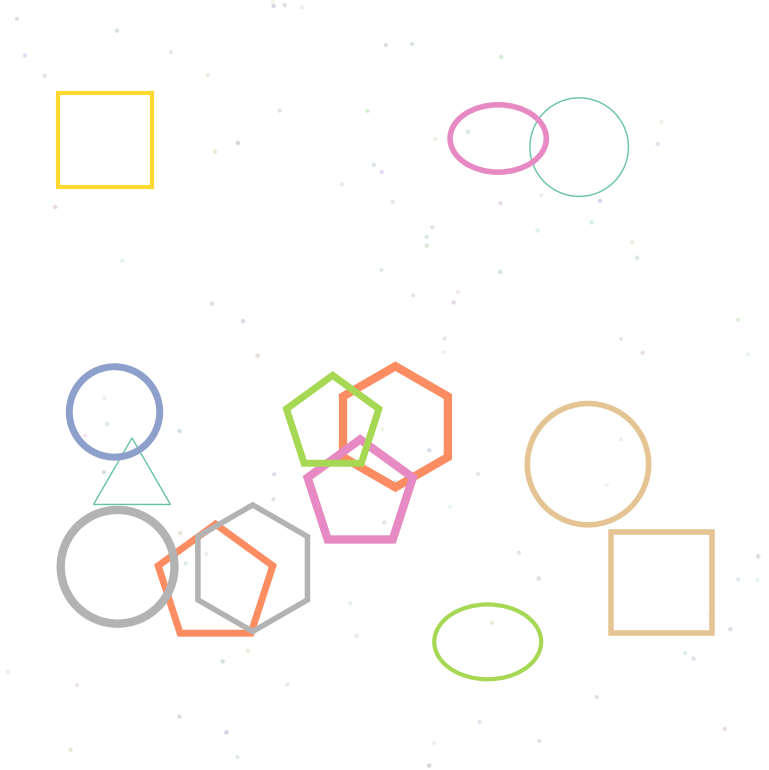[{"shape": "triangle", "thickness": 0.5, "radius": 0.29, "center": [0.171, 0.374]}, {"shape": "circle", "thickness": 0.5, "radius": 0.32, "center": [0.752, 0.809]}, {"shape": "pentagon", "thickness": 2.5, "radius": 0.39, "center": [0.28, 0.241]}, {"shape": "hexagon", "thickness": 3, "radius": 0.39, "center": [0.514, 0.446]}, {"shape": "circle", "thickness": 2.5, "radius": 0.29, "center": [0.149, 0.465]}, {"shape": "oval", "thickness": 2, "radius": 0.31, "center": [0.647, 0.82]}, {"shape": "pentagon", "thickness": 3, "radius": 0.36, "center": [0.468, 0.358]}, {"shape": "oval", "thickness": 1.5, "radius": 0.35, "center": [0.633, 0.166]}, {"shape": "pentagon", "thickness": 2.5, "radius": 0.32, "center": [0.432, 0.449]}, {"shape": "square", "thickness": 1.5, "radius": 0.3, "center": [0.136, 0.818]}, {"shape": "square", "thickness": 2, "radius": 0.33, "center": [0.859, 0.243]}, {"shape": "circle", "thickness": 2, "radius": 0.39, "center": [0.764, 0.397]}, {"shape": "circle", "thickness": 3, "radius": 0.37, "center": [0.153, 0.264]}, {"shape": "hexagon", "thickness": 2, "radius": 0.41, "center": [0.328, 0.262]}]